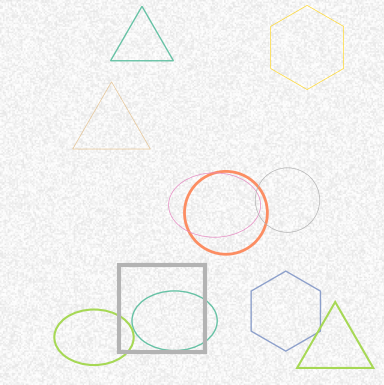[{"shape": "oval", "thickness": 1, "radius": 0.55, "center": [0.454, 0.167]}, {"shape": "triangle", "thickness": 1, "radius": 0.47, "center": [0.369, 0.889]}, {"shape": "circle", "thickness": 2, "radius": 0.54, "center": [0.587, 0.447]}, {"shape": "hexagon", "thickness": 1, "radius": 0.52, "center": [0.742, 0.192]}, {"shape": "oval", "thickness": 0.5, "radius": 0.6, "center": [0.557, 0.467]}, {"shape": "oval", "thickness": 1.5, "radius": 0.52, "center": [0.244, 0.124]}, {"shape": "triangle", "thickness": 1.5, "radius": 0.57, "center": [0.871, 0.101]}, {"shape": "hexagon", "thickness": 0.5, "radius": 0.55, "center": [0.798, 0.877]}, {"shape": "triangle", "thickness": 0.5, "radius": 0.58, "center": [0.29, 0.671]}, {"shape": "circle", "thickness": 0.5, "radius": 0.42, "center": [0.747, 0.48]}, {"shape": "square", "thickness": 3, "radius": 0.56, "center": [0.421, 0.199]}]